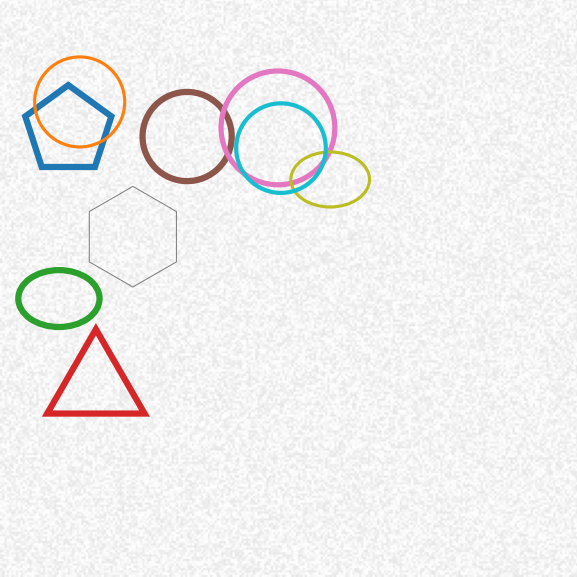[{"shape": "pentagon", "thickness": 3, "radius": 0.39, "center": [0.118, 0.773]}, {"shape": "circle", "thickness": 1.5, "radius": 0.39, "center": [0.138, 0.823]}, {"shape": "oval", "thickness": 3, "radius": 0.35, "center": [0.102, 0.482]}, {"shape": "triangle", "thickness": 3, "radius": 0.49, "center": [0.166, 0.332]}, {"shape": "circle", "thickness": 3, "radius": 0.39, "center": [0.324, 0.763]}, {"shape": "circle", "thickness": 2.5, "radius": 0.49, "center": [0.481, 0.778]}, {"shape": "hexagon", "thickness": 0.5, "radius": 0.44, "center": [0.23, 0.589]}, {"shape": "oval", "thickness": 1.5, "radius": 0.34, "center": [0.572, 0.688]}, {"shape": "circle", "thickness": 2, "radius": 0.39, "center": [0.487, 0.743]}]